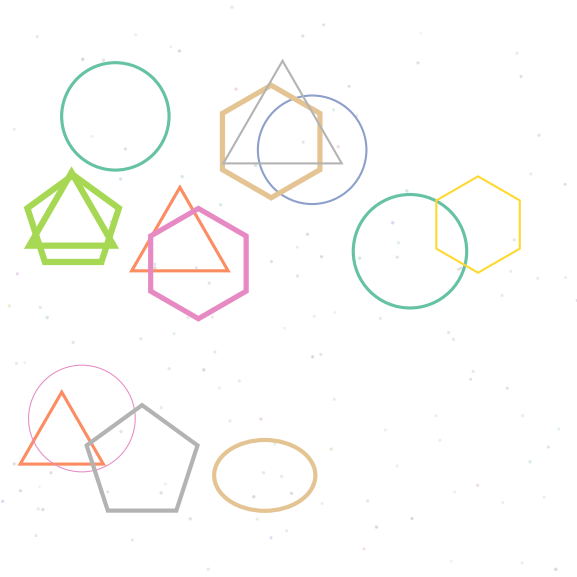[{"shape": "circle", "thickness": 1.5, "radius": 0.46, "center": [0.2, 0.798]}, {"shape": "circle", "thickness": 1.5, "radius": 0.49, "center": [0.71, 0.564]}, {"shape": "triangle", "thickness": 1.5, "radius": 0.42, "center": [0.107, 0.237]}, {"shape": "triangle", "thickness": 1.5, "radius": 0.48, "center": [0.312, 0.578]}, {"shape": "circle", "thickness": 1, "radius": 0.47, "center": [0.541, 0.74]}, {"shape": "circle", "thickness": 0.5, "radius": 0.46, "center": [0.142, 0.274]}, {"shape": "hexagon", "thickness": 2.5, "radius": 0.48, "center": [0.344, 0.543]}, {"shape": "triangle", "thickness": 3, "radius": 0.42, "center": [0.124, 0.616]}, {"shape": "pentagon", "thickness": 3, "radius": 0.42, "center": [0.127, 0.613]}, {"shape": "hexagon", "thickness": 1, "radius": 0.42, "center": [0.828, 0.61]}, {"shape": "hexagon", "thickness": 2.5, "radius": 0.49, "center": [0.47, 0.754]}, {"shape": "oval", "thickness": 2, "radius": 0.44, "center": [0.458, 0.176]}, {"shape": "pentagon", "thickness": 2, "radius": 0.5, "center": [0.246, 0.197]}, {"shape": "triangle", "thickness": 1, "radius": 0.59, "center": [0.489, 0.775]}]